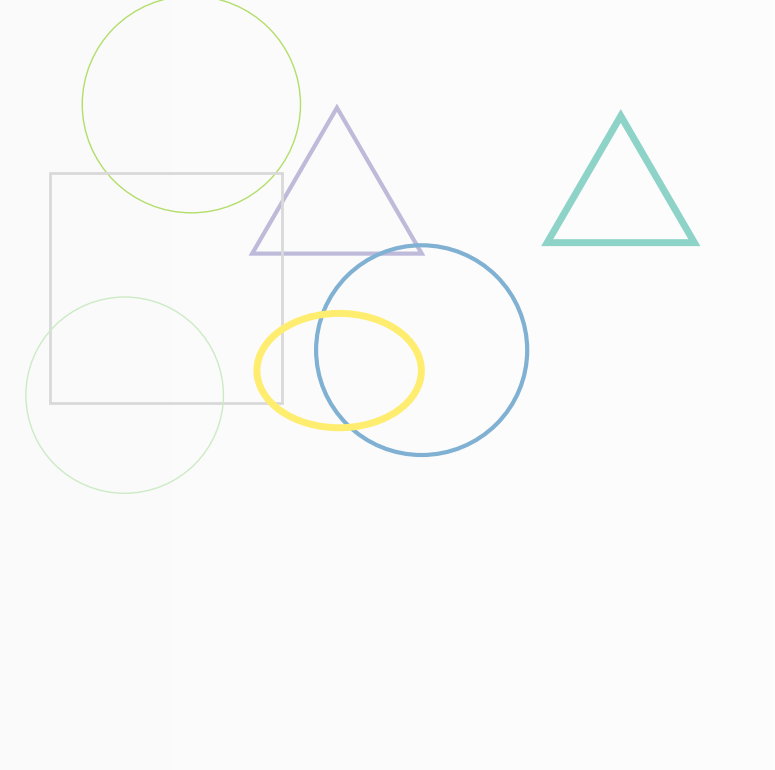[{"shape": "triangle", "thickness": 2.5, "radius": 0.55, "center": [0.801, 0.74]}, {"shape": "triangle", "thickness": 1.5, "radius": 0.63, "center": [0.435, 0.734]}, {"shape": "circle", "thickness": 1.5, "radius": 0.68, "center": [0.544, 0.545]}, {"shape": "circle", "thickness": 0.5, "radius": 0.7, "center": [0.247, 0.864]}, {"shape": "square", "thickness": 1, "radius": 0.75, "center": [0.215, 0.626]}, {"shape": "circle", "thickness": 0.5, "radius": 0.64, "center": [0.161, 0.487]}, {"shape": "oval", "thickness": 2.5, "radius": 0.53, "center": [0.438, 0.519]}]